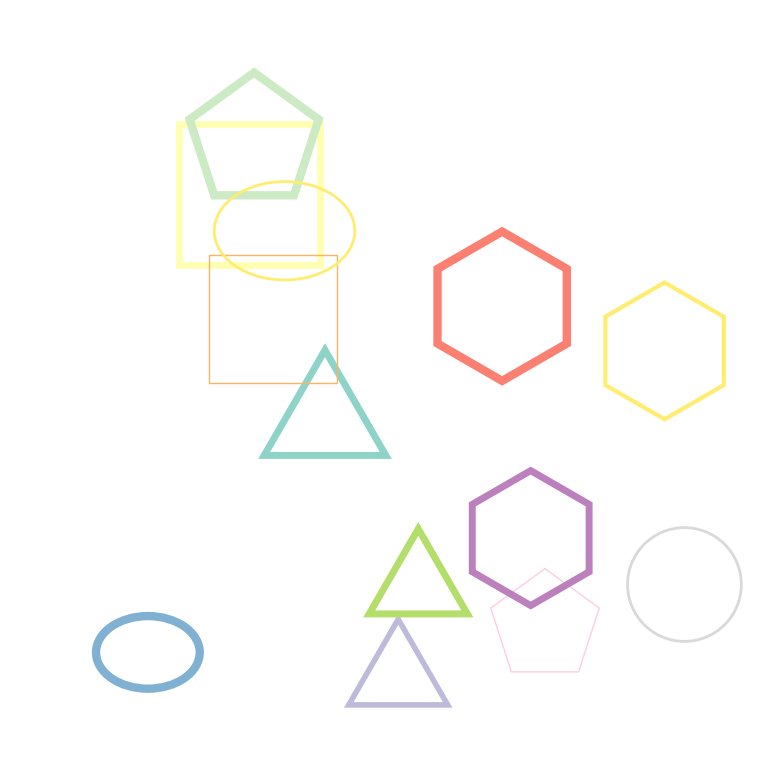[{"shape": "triangle", "thickness": 2.5, "radius": 0.46, "center": [0.422, 0.454]}, {"shape": "square", "thickness": 2.5, "radius": 0.46, "center": [0.324, 0.747]}, {"shape": "triangle", "thickness": 2, "radius": 0.37, "center": [0.517, 0.122]}, {"shape": "hexagon", "thickness": 3, "radius": 0.48, "center": [0.652, 0.602]}, {"shape": "oval", "thickness": 3, "radius": 0.34, "center": [0.192, 0.153]}, {"shape": "square", "thickness": 0.5, "radius": 0.42, "center": [0.355, 0.585]}, {"shape": "triangle", "thickness": 2.5, "radius": 0.37, "center": [0.543, 0.24]}, {"shape": "pentagon", "thickness": 0.5, "radius": 0.37, "center": [0.708, 0.187]}, {"shape": "circle", "thickness": 1, "radius": 0.37, "center": [0.889, 0.241]}, {"shape": "hexagon", "thickness": 2.5, "radius": 0.44, "center": [0.689, 0.301]}, {"shape": "pentagon", "thickness": 3, "radius": 0.44, "center": [0.33, 0.818]}, {"shape": "hexagon", "thickness": 1.5, "radius": 0.44, "center": [0.863, 0.544]}, {"shape": "oval", "thickness": 1, "radius": 0.46, "center": [0.37, 0.7]}]